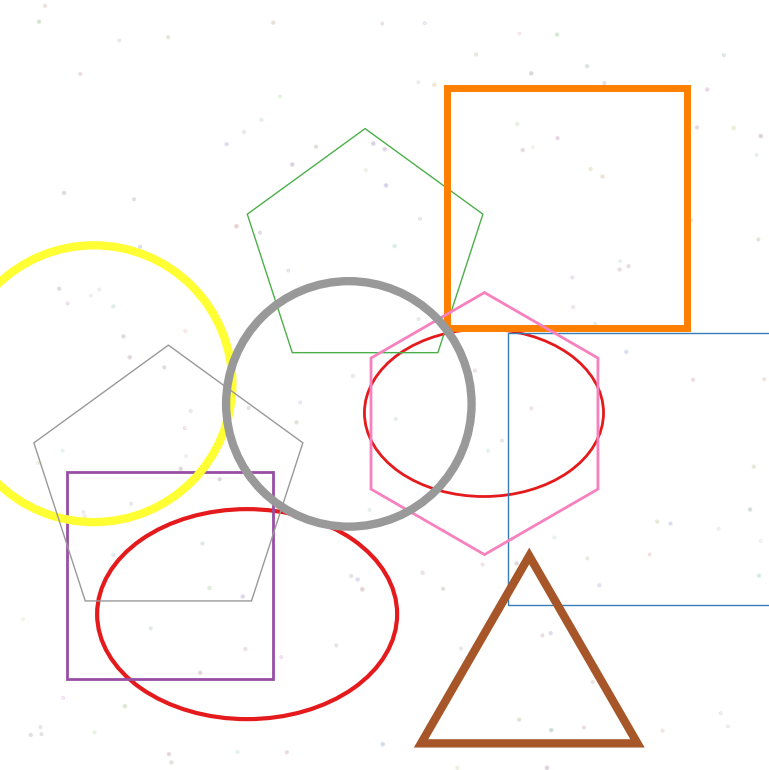[{"shape": "oval", "thickness": 1, "radius": 0.78, "center": [0.629, 0.464]}, {"shape": "oval", "thickness": 1.5, "radius": 0.97, "center": [0.321, 0.202]}, {"shape": "square", "thickness": 0.5, "radius": 0.88, "center": [0.836, 0.391]}, {"shape": "pentagon", "thickness": 0.5, "radius": 0.8, "center": [0.474, 0.672]}, {"shape": "square", "thickness": 1, "radius": 0.67, "center": [0.221, 0.253]}, {"shape": "square", "thickness": 2.5, "radius": 0.78, "center": [0.736, 0.73]}, {"shape": "circle", "thickness": 3, "radius": 0.9, "center": [0.122, 0.502]}, {"shape": "triangle", "thickness": 3, "radius": 0.81, "center": [0.687, 0.116]}, {"shape": "hexagon", "thickness": 1, "radius": 0.85, "center": [0.629, 0.45]}, {"shape": "circle", "thickness": 3, "radius": 0.8, "center": [0.453, 0.475]}, {"shape": "pentagon", "thickness": 0.5, "radius": 0.92, "center": [0.219, 0.368]}]